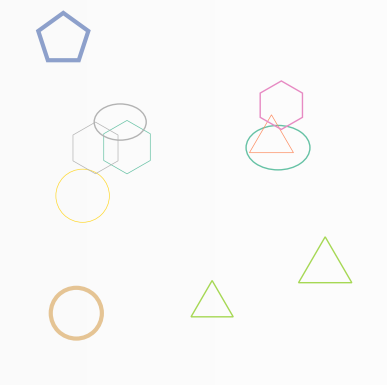[{"shape": "hexagon", "thickness": 0.5, "radius": 0.35, "center": [0.328, 0.618]}, {"shape": "oval", "thickness": 1, "radius": 0.41, "center": [0.717, 0.616]}, {"shape": "triangle", "thickness": 0.5, "radius": 0.33, "center": [0.701, 0.636]}, {"shape": "pentagon", "thickness": 3, "radius": 0.34, "center": [0.163, 0.898]}, {"shape": "hexagon", "thickness": 1, "radius": 0.31, "center": [0.726, 0.727]}, {"shape": "triangle", "thickness": 1, "radius": 0.4, "center": [0.839, 0.305]}, {"shape": "triangle", "thickness": 1, "radius": 0.31, "center": [0.547, 0.209]}, {"shape": "circle", "thickness": 0.5, "radius": 0.35, "center": [0.213, 0.492]}, {"shape": "circle", "thickness": 3, "radius": 0.33, "center": [0.197, 0.187]}, {"shape": "oval", "thickness": 1, "radius": 0.34, "center": [0.31, 0.683]}, {"shape": "hexagon", "thickness": 0.5, "radius": 0.34, "center": [0.246, 0.616]}]